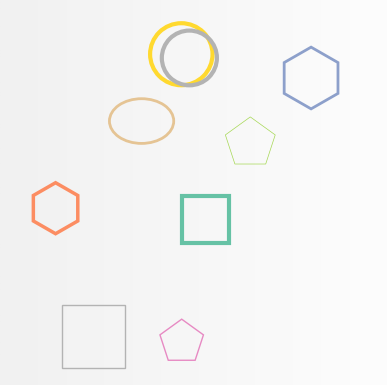[{"shape": "square", "thickness": 3, "radius": 0.3, "center": [0.531, 0.43]}, {"shape": "hexagon", "thickness": 2.5, "radius": 0.33, "center": [0.143, 0.459]}, {"shape": "hexagon", "thickness": 2, "radius": 0.4, "center": [0.803, 0.797]}, {"shape": "pentagon", "thickness": 1, "radius": 0.29, "center": [0.469, 0.112]}, {"shape": "pentagon", "thickness": 0.5, "radius": 0.34, "center": [0.646, 0.629]}, {"shape": "circle", "thickness": 3, "radius": 0.4, "center": [0.468, 0.859]}, {"shape": "oval", "thickness": 2, "radius": 0.41, "center": [0.365, 0.686]}, {"shape": "square", "thickness": 1, "radius": 0.41, "center": [0.24, 0.125]}, {"shape": "circle", "thickness": 3, "radius": 0.36, "center": [0.489, 0.85]}]